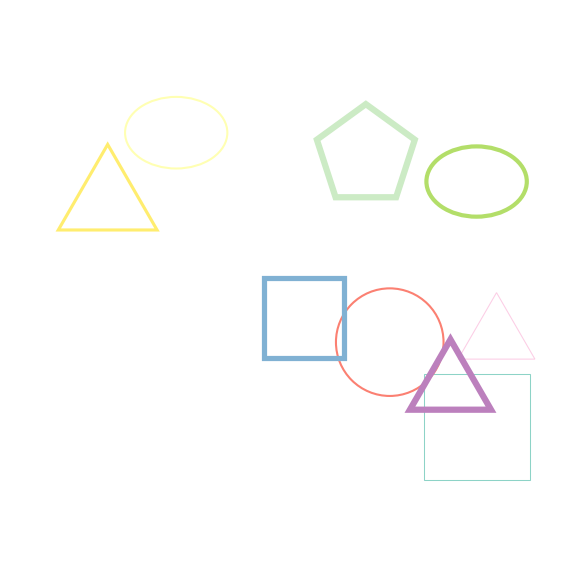[{"shape": "square", "thickness": 0.5, "radius": 0.46, "center": [0.826, 0.26]}, {"shape": "oval", "thickness": 1, "radius": 0.44, "center": [0.305, 0.769]}, {"shape": "circle", "thickness": 1, "radius": 0.47, "center": [0.675, 0.407]}, {"shape": "square", "thickness": 2.5, "radius": 0.35, "center": [0.526, 0.448]}, {"shape": "oval", "thickness": 2, "radius": 0.43, "center": [0.825, 0.685]}, {"shape": "triangle", "thickness": 0.5, "radius": 0.38, "center": [0.86, 0.416]}, {"shape": "triangle", "thickness": 3, "radius": 0.41, "center": [0.78, 0.33]}, {"shape": "pentagon", "thickness": 3, "radius": 0.45, "center": [0.633, 0.73]}, {"shape": "triangle", "thickness": 1.5, "radius": 0.49, "center": [0.186, 0.65]}]